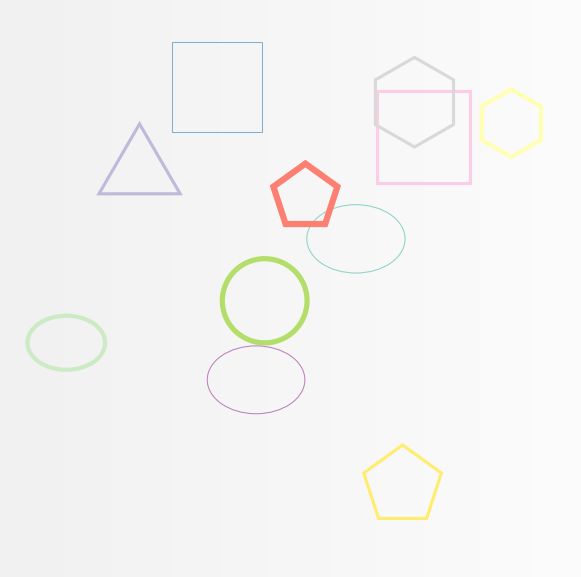[{"shape": "oval", "thickness": 0.5, "radius": 0.42, "center": [0.612, 0.586]}, {"shape": "hexagon", "thickness": 2, "radius": 0.29, "center": [0.88, 0.786]}, {"shape": "triangle", "thickness": 1.5, "radius": 0.4, "center": [0.24, 0.704]}, {"shape": "pentagon", "thickness": 3, "radius": 0.29, "center": [0.525, 0.658]}, {"shape": "square", "thickness": 0.5, "radius": 0.39, "center": [0.373, 0.849]}, {"shape": "circle", "thickness": 2.5, "radius": 0.36, "center": [0.455, 0.478]}, {"shape": "square", "thickness": 1.5, "radius": 0.4, "center": [0.728, 0.762]}, {"shape": "hexagon", "thickness": 1.5, "radius": 0.39, "center": [0.713, 0.822]}, {"shape": "oval", "thickness": 0.5, "radius": 0.42, "center": [0.441, 0.341]}, {"shape": "oval", "thickness": 2, "radius": 0.33, "center": [0.114, 0.406]}, {"shape": "pentagon", "thickness": 1.5, "radius": 0.35, "center": [0.693, 0.158]}]